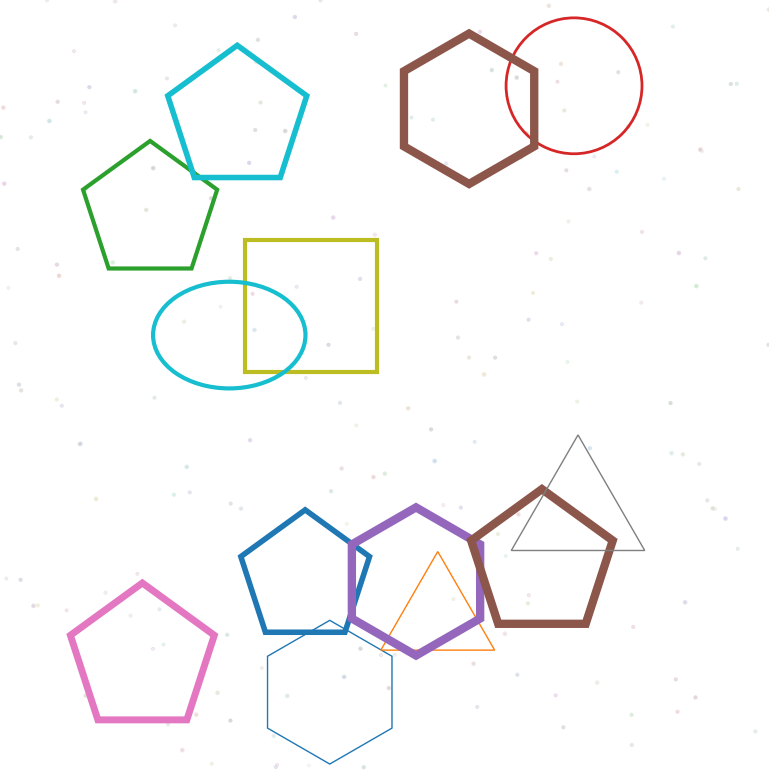[{"shape": "hexagon", "thickness": 0.5, "radius": 0.47, "center": [0.428, 0.101]}, {"shape": "pentagon", "thickness": 2, "radius": 0.44, "center": [0.396, 0.25]}, {"shape": "triangle", "thickness": 0.5, "radius": 0.43, "center": [0.569, 0.198]}, {"shape": "pentagon", "thickness": 1.5, "radius": 0.46, "center": [0.195, 0.725]}, {"shape": "circle", "thickness": 1, "radius": 0.44, "center": [0.745, 0.889]}, {"shape": "hexagon", "thickness": 3, "radius": 0.48, "center": [0.54, 0.245]}, {"shape": "hexagon", "thickness": 3, "radius": 0.49, "center": [0.609, 0.859]}, {"shape": "pentagon", "thickness": 3, "radius": 0.48, "center": [0.704, 0.268]}, {"shape": "pentagon", "thickness": 2.5, "radius": 0.49, "center": [0.185, 0.145]}, {"shape": "triangle", "thickness": 0.5, "radius": 0.5, "center": [0.751, 0.335]}, {"shape": "square", "thickness": 1.5, "radius": 0.43, "center": [0.404, 0.602]}, {"shape": "pentagon", "thickness": 2, "radius": 0.47, "center": [0.308, 0.846]}, {"shape": "oval", "thickness": 1.5, "radius": 0.49, "center": [0.298, 0.565]}]